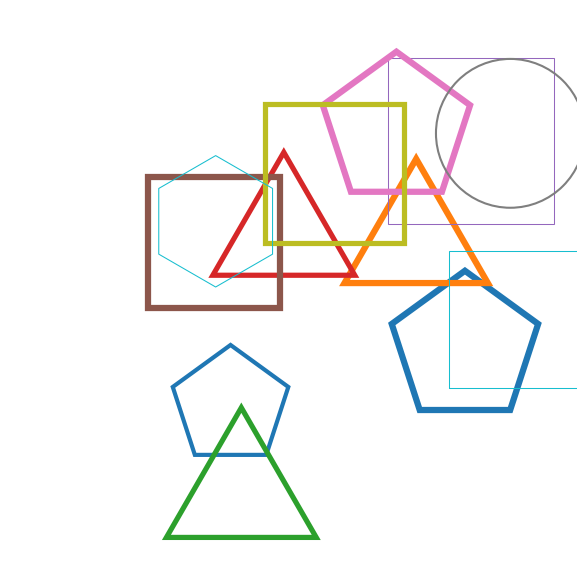[{"shape": "pentagon", "thickness": 3, "radius": 0.67, "center": [0.805, 0.397]}, {"shape": "pentagon", "thickness": 2, "radius": 0.53, "center": [0.399, 0.297]}, {"shape": "triangle", "thickness": 3, "radius": 0.72, "center": [0.721, 0.581]}, {"shape": "triangle", "thickness": 2.5, "radius": 0.75, "center": [0.418, 0.143]}, {"shape": "triangle", "thickness": 2.5, "radius": 0.71, "center": [0.491, 0.593]}, {"shape": "square", "thickness": 0.5, "radius": 0.72, "center": [0.816, 0.755]}, {"shape": "square", "thickness": 3, "radius": 0.57, "center": [0.371, 0.58]}, {"shape": "pentagon", "thickness": 3, "radius": 0.67, "center": [0.686, 0.776]}, {"shape": "circle", "thickness": 1, "radius": 0.64, "center": [0.884, 0.768]}, {"shape": "square", "thickness": 2.5, "radius": 0.6, "center": [0.58, 0.699]}, {"shape": "hexagon", "thickness": 0.5, "radius": 0.57, "center": [0.373, 0.616]}, {"shape": "square", "thickness": 0.5, "radius": 0.59, "center": [0.897, 0.446]}]